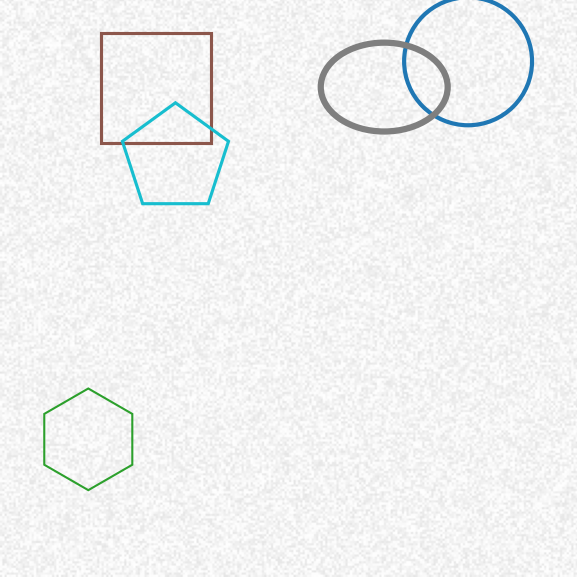[{"shape": "circle", "thickness": 2, "radius": 0.55, "center": [0.811, 0.893]}, {"shape": "hexagon", "thickness": 1, "radius": 0.44, "center": [0.153, 0.238]}, {"shape": "square", "thickness": 1.5, "radius": 0.48, "center": [0.27, 0.846]}, {"shape": "oval", "thickness": 3, "radius": 0.55, "center": [0.665, 0.848]}, {"shape": "pentagon", "thickness": 1.5, "radius": 0.48, "center": [0.304, 0.725]}]